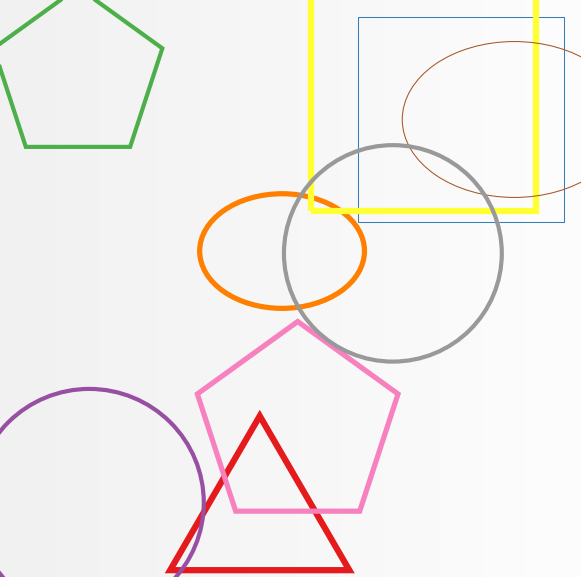[{"shape": "triangle", "thickness": 3, "radius": 0.89, "center": [0.447, 0.101]}, {"shape": "square", "thickness": 0.5, "radius": 0.89, "center": [0.793, 0.793]}, {"shape": "pentagon", "thickness": 2, "radius": 0.76, "center": [0.134, 0.868]}, {"shape": "circle", "thickness": 2, "radius": 0.98, "center": [0.154, 0.129]}, {"shape": "oval", "thickness": 2.5, "radius": 0.71, "center": [0.485, 0.564]}, {"shape": "square", "thickness": 3, "radius": 0.97, "center": [0.729, 0.827]}, {"shape": "oval", "thickness": 0.5, "radius": 0.96, "center": [0.885, 0.792]}, {"shape": "pentagon", "thickness": 2.5, "radius": 0.91, "center": [0.512, 0.261]}, {"shape": "circle", "thickness": 2, "radius": 0.94, "center": [0.676, 0.56]}]